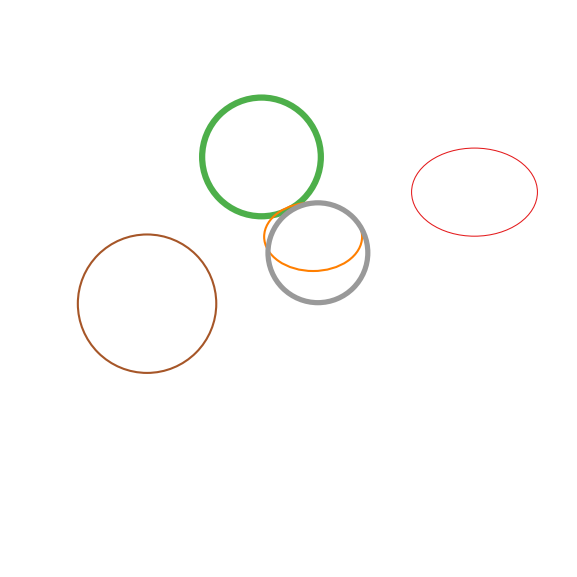[{"shape": "oval", "thickness": 0.5, "radius": 0.54, "center": [0.822, 0.666]}, {"shape": "circle", "thickness": 3, "radius": 0.51, "center": [0.453, 0.727]}, {"shape": "oval", "thickness": 1, "radius": 0.42, "center": [0.542, 0.589]}, {"shape": "circle", "thickness": 1, "radius": 0.6, "center": [0.255, 0.473]}, {"shape": "circle", "thickness": 2.5, "radius": 0.43, "center": [0.55, 0.561]}]